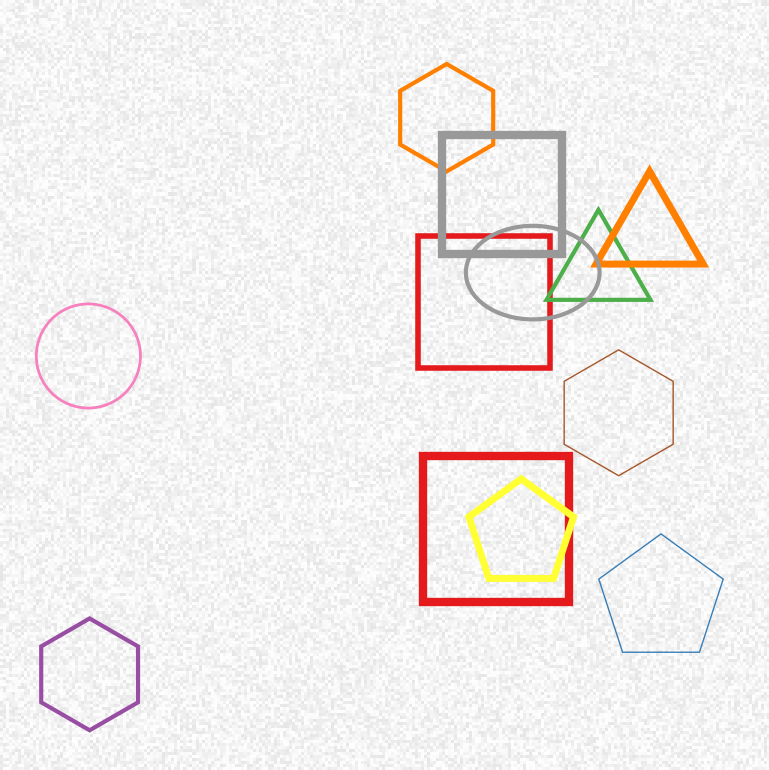[{"shape": "square", "thickness": 3, "radius": 0.47, "center": [0.644, 0.313]}, {"shape": "square", "thickness": 2, "radius": 0.43, "center": [0.628, 0.607]}, {"shape": "pentagon", "thickness": 0.5, "radius": 0.42, "center": [0.858, 0.222]}, {"shape": "triangle", "thickness": 1.5, "radius": 0.39, "center": [0.777, 0.65]}, {"shape": "hexagon", "thickness": 1.5, "radius": 0.36, "center": [0.116, 0.124]}, {"shape": "triangle", "thickness": 2.5, "radius": 0.4, "center": [0.844, 0.697]}, {"shape": "hexagon", "thickness": 1.5, "radius": 0.35, "center": [0.58, 0.847]}, {"shape": "pentagon", "thickness": 2.5, "radius": 0.36, "center": [0.677, 0.307]}, {"shape": "hexagon", "thickness": 0.5, "radius": 0.41, "center": [0.803, 0.464]}, {"shape": "circle", "thickness": 1, "radius": 0.34, "center": [0.115, 0.538]}, {"shape": "oval", "thickness": 1.5, "radius": 0.43, "center": [0.692, 0.646]}, {"shape": "square", "thickness": 3, "radius": 0.39, "center": [0.652, 0.747]}]